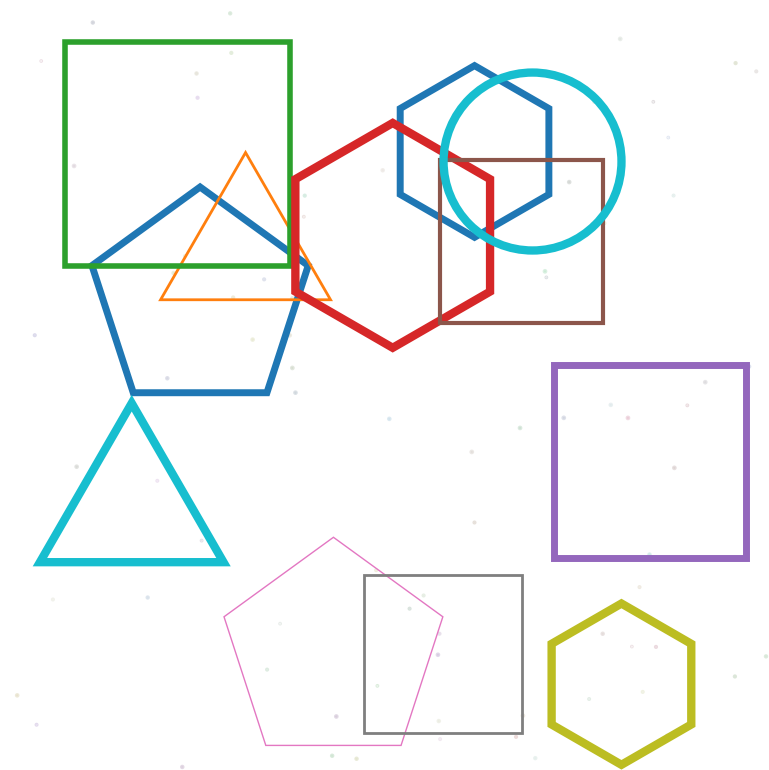[{"shape": "hexagon", "thickness": 2.5, "radius": 0.56, "center": [0.616, 0.803]}, {"shape": "pentagon", "thickness": 2.5, "radius": 0.74, "center": [0.26, 0.609]}, {"shape": "triangle", "thickness": 1, "radius": 0.64, "center": [0.319, 0.674]}, {"shape": "square", "thickness": 2, "radius": 0.73, "center": [0.23, 0.8]}, {"shape": "hexagon", "thickness": 3, "radius": 0.73, "center": [0.51, 0.694]}, {"shape": "square", "thickness": 2.5, "radius": 0.62, "center": [0.844, 0.401]}, {"shape": "square", "thickness": 1.5, "radius": 0.53, "center": [0.677, 0.686]}, {"shape": "pentagon", "thickness": 0.5, "radius": 0.75, "center": [0.433, 0.153]}, {"shape": "square", "thickness": 1, "radius": 0.51, "center": [0.575, 0.151]}, {"shape": "hexagon", "thickness": 3, "radius": 0.52, "center": [0.807, 0.111]}, {"shape": "triangle", "thickness": 3, "radius": 0.69, "center": [0.171, 0.339]}, {"shape": "circle", "thickness": 3, "radius": 0.58, "center": [0.692, 0.79]}]